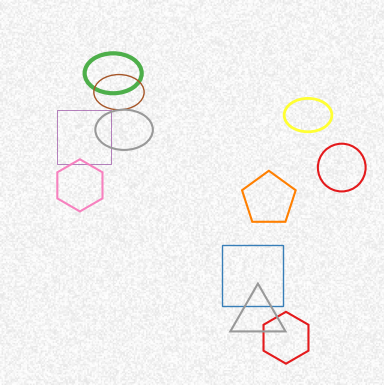[{"shape": "circle", "thickness": 1.5, "radius": 0.31, "center": [0.888, 0.565]}, {"shape": "hexagon", "thickness": 1.5, "radius": 0.34, "center": [0.743, 0.123]}, {"shape": "square", "thickness": 1, "radius": 0.4, "center": [0.656, 0.285]}, {"shape": "oval", "thickness": 3, "radius": 0.37, "center": [0.294, 0.81]}, {"shape": "square", "thickness": 0.5, "radius": 0.35, "center": [0.217, 0.643]}, {"shape": "pentagon", "thickness": 1.5, "radius": 0.37, "center": [0.698, 0.483]}, {"shape": "oval", "thickness": 2, "radius": 0.31, "center": [0.8, 0.701]}, {"shape": "oval", "thickness": 1, "radius": 0.33, "center": [0.309, 0.761]}, {"shape": "hexagon", "thickness": 1.5, "radius": 0.34, "center": [0.208, 0.519]}, {"shape": "triangle", "thickness": 1.5, "radius": 0.41, "center": [0.67, 0.181]}, {"shape": "oval", "thickness": 1.5, "radius": 0.37, "center": [0.322, 0.663]}]